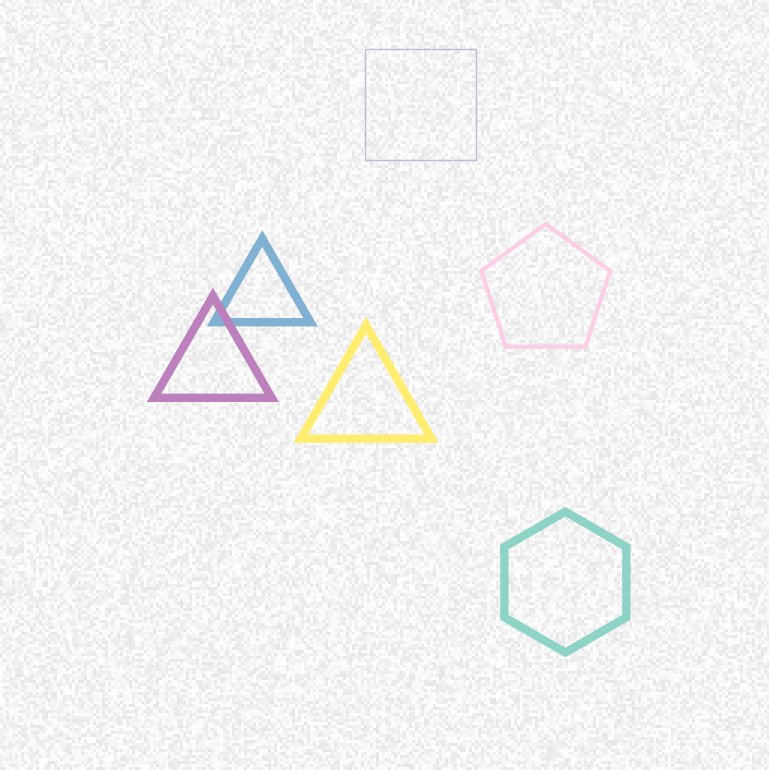[{"shape": "hexagon", "thickness": 3, "radius": 0.46, "center": [0.734, 0.244]}, {"shape": "square", "thickness": 0.5, "radius": 0.36, "center": [0.546, 0.864]}, {"shape": "triangle", "thickness": 3, "radius": 0.36, "center": [0.341, 0.618]}, {"shape": "pentagon", "thickness": 1.5, "radius": 0.44, "center": [0.709, 0.621]}, {"shape": "triangle", "thickness": 3, "radius": 0.44, "center": [0.277, 0.527]}, {"shape": "triangle", "thickness": 3, "radius": 0.49, "center": [0.476, 0.479]}]